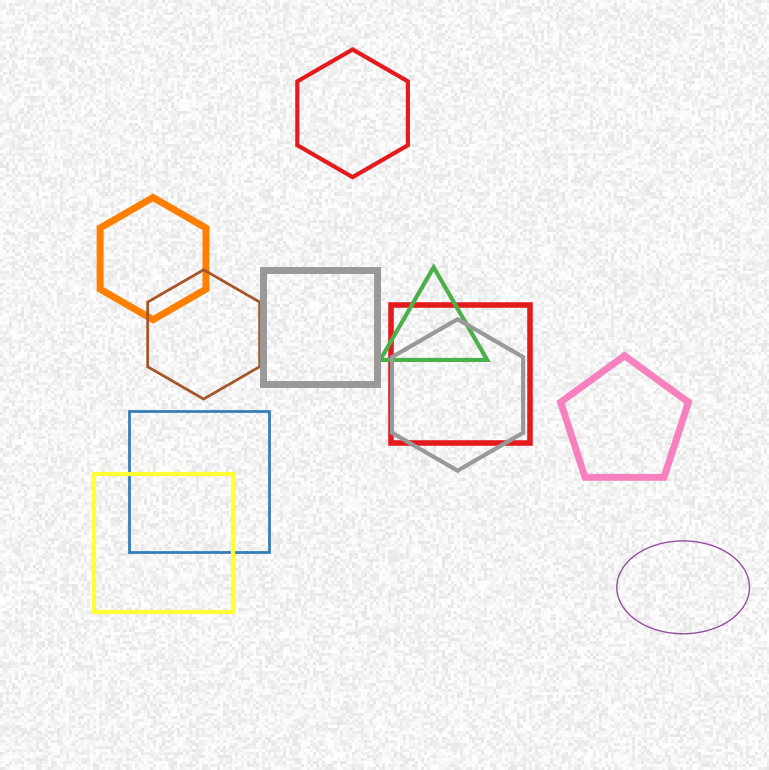[{"shape": "hexagon", "thickness": 1.5, "radius": 0.41, "center": [0.458, 0.853]}, {"shape": "square", "thickness": 2, "radius": 0.45, "center": [0.598, 0.514]}, {"shape": "square", "thickness": 1, "radius": 0.46, "center": [0.259, 0.374]}, {"shape": "triangle", "thickness": 1.5, "radius": 0.4, "center": [0.563, 0.573]}, {"shape": "oval", "thickness": 0.5, "radius": 0.43, "center": [0.887, 0.237]}, {"shape": "hexagon", "thickness": 2.5, "radius": 0.4, "center": [0.199, 0.664]}, {"shape": "square", "thickness": 1.5, "radius": 0.45, "center": [0.213, 0.295]}, {"shape": "hexagon", "thickness": 1, "radius": 0.42, "center": [0.264, 0.566]}, {"shape": "pentagon", "thickness": 2.5, "radius": 0.44, "center": [0.811, 0.451]}, {"shape": "square", "thickness": 2.5, "radius": 0.37, "center": [0.416, 0.575]}, {"shape": "hexagon", "thickness": 1.5, "radius": 0.49, "center": [0.594, 0.487]}]